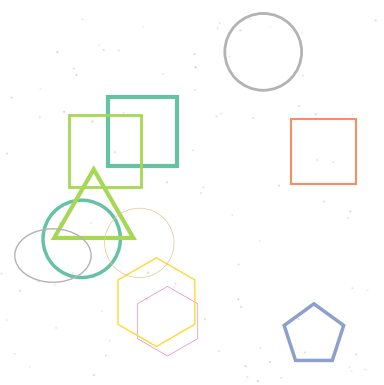[{"shape": "square", "thickness": 3, "radius": 0.45, "center": [0.37, 0.658]}, {"shape": "circle", "thickness": 2.5, "radius": 0.5, "center": [0.212, 0.38]}, {"shape": "square", "thickness": 1.5, "radius": 0.42, "center": [0.839, 0.605]}, {"shape": "pentagon", "thickness": 2.5, "radius": 0.41, "center": [0.815, 0.13]}, {"shape": "hexagon", "thickness": 0.5, "radius": 0.45, "center": [0.435, 0.166]}, {"shape": "triangle", "thickness": 3, "radius": 0.59, "center": [0.243, 0.441]}, {"shape": "square", "thickness": 2, "radius": 0.47, "center": [0.272, 0.608]}, {"shape": "hexagon", "thickness": 1, "radius": 0.58, "center": [0.406, 0.215]}, {"shape": "circle", "thickness": 0.5, "radius": 0.45, "center": [0.362, 0.369]}, {"shape": "circle", "thickness": 2, "radius": 0.5, "center": [0.684, 0.865]}, {"shape": "oval", "thickness": 1, "radius": 0.5, "center": [0.138, 0.336]}]